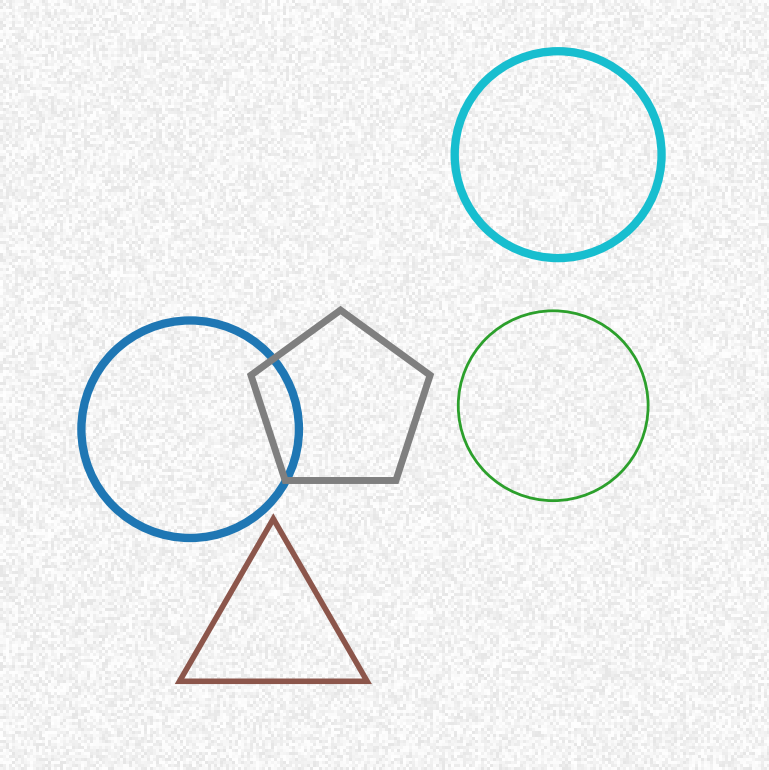[{"shape": "circle", "thickness": 3, "radius": 0.71, "center": [0.247, 0.443]}, {"shape": "circle", "thickness": 1, "radius": 0.62, "center": [0.718, 0.473]}, {"shape": "triangle", "thickness": 2, "radius": 0.7, "center": [0.355, 0.186]}, {"shape": "pentagon", "thickness": 2.5, "radius": 0.61, "center": [0.442, 0.475]}, {"shape": "circle", "thickness": 3, "radius": 0.67, "center": [0.725, 0.799]}]